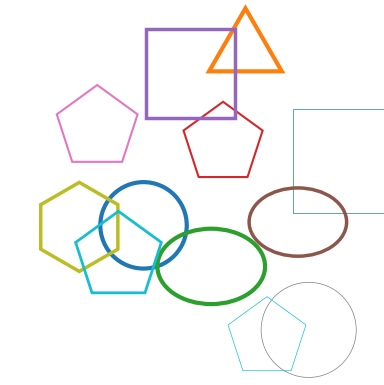[{"shape": "square", "thickness": 0.5, "radius": 0.68, "center": [0.897, 0.582]}, {"shape": "circle", "thickness": 3, "radius": 0.56, "center": [0.373, 0.415]}, {"shape": "triangle", "thickness": 3, "radius": 0.55, "center": [0.637, 0.869]}, {"shape": "oval", "thickness": 3, "radius": 0.7, "center": [0.549, 0.308]}, {"shape": "pentagon", "thickness": 1.5, "radius": 0.54, "center": [0.579, 0.628]}, {"shape": "square", "thickness": 2.5, "radius": 0.58, "center": [0.495, 0.808]}, {"shape": "oval", "thickness": 2.5, "radius": 0.63, "center": [0.774, 0.423]}, {"shape": "pentagon", "thickness": 1.5, "radius": 0.55, "center": [0.252, 0.669]}, {"shape": "circle", "thickness": 0.5, "radius": 0.62, "center": [0.802, 0.143]}, {"shape": "hexagon", "thickness": 2.5, "radius": 0.58, "center": [0.206, 0.411]}, {"shape": "pentagon", "thickness": 2, "radius": 0.59, "center": [0.308, 0.334]}, {"shape": "pentagon", "thickness": 0.5, "radius": 0.53, "center": [0.694, 0.123]}]